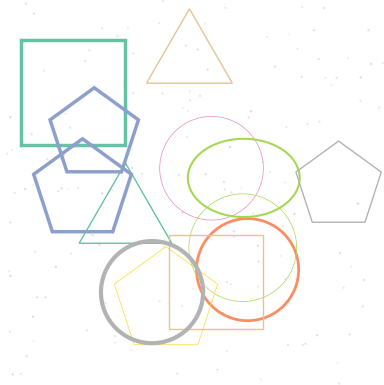[{"shape": "triangle", "thickness": 1, "radius": 0.69, "center": [0.326, 0.438]}, {"shape": "square", "thickness": 2.5, "radius": 0.68, "center": [0.19, 0.76]}, {"shape": "circle", "thickness": 2, "radius": 0.66, "center": [0.643, 0.3]}, {"shape": "pentagon", "thickness": 2.5, "radius": 0.67, "center": [0.214, 0.506]}, {"shape": "pentagon", "thickness": 2.5, "radius": 0.6, "center": [0.245, 0.651]}, {"shape": "circle", "thickness": 0.5, "radius": 0.67, "center": [0.549, 0.563]}, {"shape": "oval", "thickness": 1.5, "radius": 0.73, "center": [0.633, 0.538]}, {"shape": "circle", "thickness": 0.5, "radius": 0.7, "center": [0.631, 0.357]}, {"shape": "pentagon", "thickness": 0.5, "radius": 0.7, "center": [0.431, 0.219]}, {"shape": "square", "thickness": 1, "radius": 0.61, "center": [0.562, 0.268]}, {"shape": "triangle", "thickness": 1, "radius": 0.64, "center": [0.492, 0.848]}, {"shape": "circle", "thickness": 3, "radius": 0.66, "center": [0.395, 0.241]}, {"shape": "pentagon", "thickness": 1, "radius": 0.58, "center": [0.88, 0.517]}]